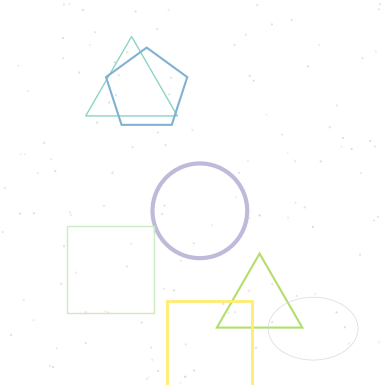[{"shape": "triangle", "thickness": 1, "radius": 0.69, "center": [0.342, 0.768]}, {"shape": "circle", "thickness": 3, "radius": 0.62, "center": [0.519, 0.452]}, {"shape": "pentagon", "thickness": 1.5, "radius": 0.55, "center": [0.381, 0.765]}, {"shape": "triangle", "thickness": 1.5, "radius": 0.64, "center": [0.674, 0.213]}, {"shape": "oval", "thickness": 0.5, "radius": 0.58, "center": [0.813, 0.146]}, {"shape": "square", "thickness": 1, "radius": 0.56, "center": [0.287, 0.3]}, {"shape": "square", "thickness": 2, "radius": 0.55, "center": [0.544, 0.108]}]